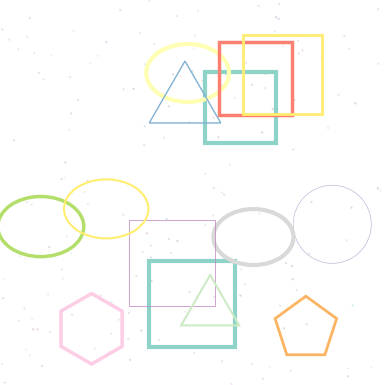[{"shape": "square", "thickness": 3, "radius": 0.56, "center": [0.498, 0.21]}, {"shape": "square", "thickness": 3, "radius": 0.46, "center": [0.624, 0.721]}, {"shape": "oval", "thickness": 3, "radius": 0.54, "center": [0.487, 0.81]}, {"shape": "circle", "thickness": 0.5, "radius": 0.51, "center": [0.863, 0.417]}, {"shape": "square", "thickness": 2.5, "radius": 0.48, "center": [0.663, 0.796]}, {"shape": "triangle", "thickness": 1, "radius": 0.54, "center": [0.481, 0.734]}, {"shape": "pentagon", "thickness": 2, "radius": 0.42, "center": [0.794, 0.147]}, {"shape": "oval", "thickness": 2.5, "radius": 0.56, "center": [0.106, 0.412]}, {"shape": "hexagon", "thickness": 2.5, "radius": 0.46, "center": [0.238, 0.146]}, {"shape": "oval", "thickness": 3, "radius": 0.52, "center": [0.658, 0.384]}, {"shape": "square", "thickness": 0.5, "radius": 0.56, "center": [0.446, 0.316]}, {"shape": "triangle", "thickness": 1.5, "radius": 0.44, "center": [0.546, 0.198]}, {"shape": "square", "thickness": 2, "radius": 0.51, "center": [0.734, 0.806]}, {"shape": "oval", "thickness": 1.5, "radius": 0.55, "center": [0.276, 0.457]}]